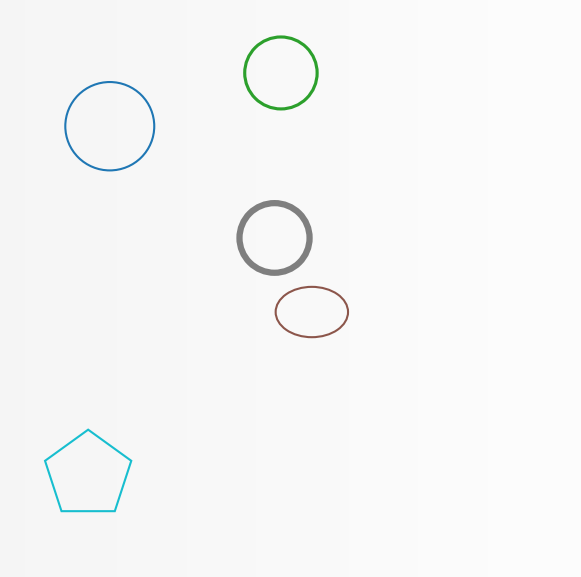[{"shape": "circle", "thickness": 1, "radius": 0.38, "center": [0.189, 0.781]}, {"shape": "circle", "thickness": 1.5, "radius": 0.31, "center": [0.483, 0.873]}, {"shape": "oval", "thickness": 1, "radius": 0.31, "center": [0.537, 0.459]}, {"shape": "circle", "thickness": 3, "radius": 0.3, "center": [0.472, 0.587]}, {"shape": "pentagon", "thickness": 1, "radius": 0.39, "center": [0.152, 0.177]}]